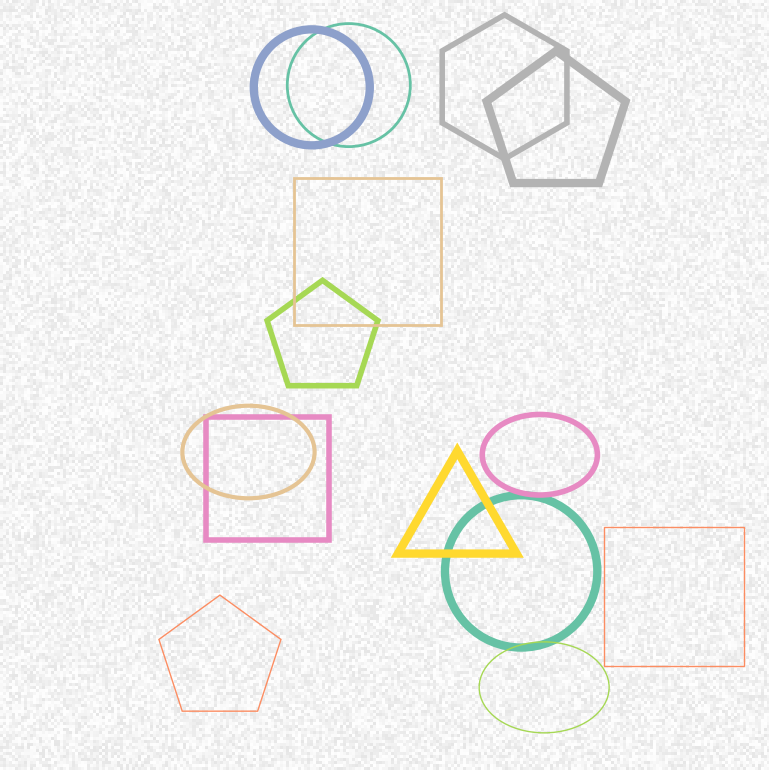[{"shape": "circle", "thickness": 3, "radius": 0.49, "center": [0.677, 0.258]}, {"shape": "circle", "thickness": 1, "radius": 0.4, "center": [0.453, 0.889]}, {"shape": "pentagon", "thickness": 0.5, "radius": 0.42, "center": [0.286, 0.144]}, {"shape": "square", "thickness": 0.5, "radius": 0.45, "center": [0.875, 0.225]}, {"shape": "circle", "thickness": 3, "radius": 0.38, "center": [0.405, 0.887]}, {"shape": "oval", "thickness": 2, "radius": 0.37, "center": [0.701, 0.409]}, {"shape": "square", "thickness": 2, "radius": 0.4, "center": [0.347, 0.379]}, {"shape": "pentagon", "thickness": 2, "radius": 0.38, "center": [0.419, 0.56]}, {"shape": "oval", "thickness": 0.5, "radius": 0.42, "center": [0.707, 0.107]}, {"shape": "triangle", "thickness": 3, "radius": 0.44, "center": [0.594, 0.326]}, {"shape": "oval", "thickness": 1.5, "radius": 0.43, "center": [0.323, 0.413]}, {"shape": "square", "thickness": 1, "radius": 0.48, "center": [0.477, 0.673]}, {"shape": "pentagon", "thickness": 3, "radius": 0.47, "center": [0.722, 0.839]}, {"shape": "hexagon", "thickness": 2, "radius": 0.47, "center": [0.655, 0.887]}]